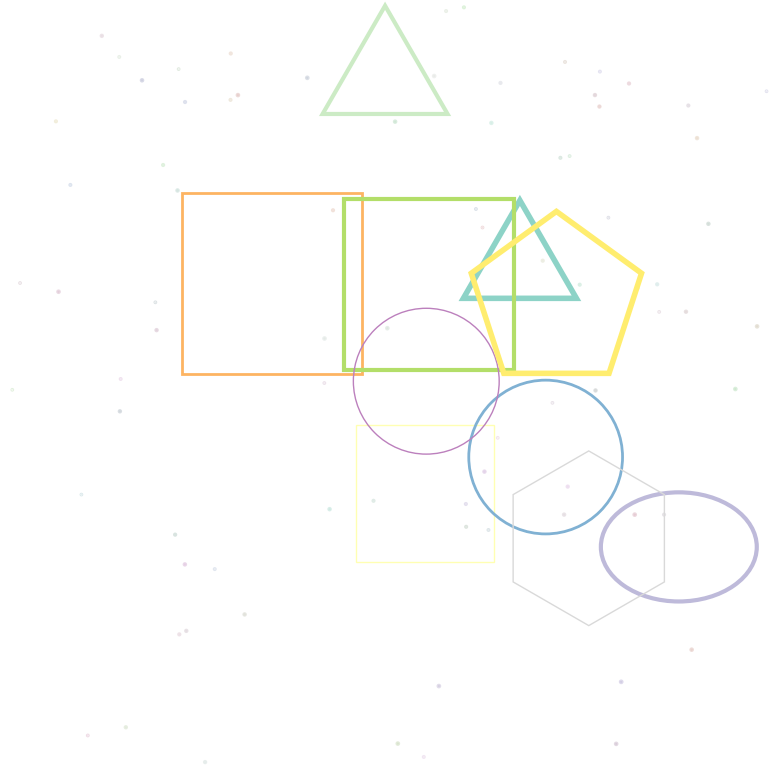[{"shape": "triangle", "thickness": 2, "radius": 0.42, "center": [0.675, 0.655]}, {"shape": "square", "thickness": 0.5, "radius": 0.45, "center": [0.552, 0.359]}, {"shape": "oval", "thickness": 1.5, "radius": 0.51, "center": [0.882, 0.29]}, {"shape": "circle", "thickness": 1, "radius": 0.5, "center": [0.709, 0.406]}, {"shape": "square", "thickness": 1, "radius": 0.59, "center": [0.353, 0.632]}, {"shape": "square", "thickness": 1.5, "radius": 0.55, "center": [0.557, 0.63]}, {"shape": "hexagon", "thickness": 0.5, "radius": 0.57, "center": [0.765, 0.301]}, {"shape": "circle", "thickness": 0.5, "radius": 0.47, "center": [0.554, 0.505]}, {"shape": "triangle", "thickness": 1.5, "radius": 0.47, "center": [0.5, 0.899]}, {"shape": "pentagon", "thickness": 2, "radius": 0.58, "center": [0.723, 0.609]}]